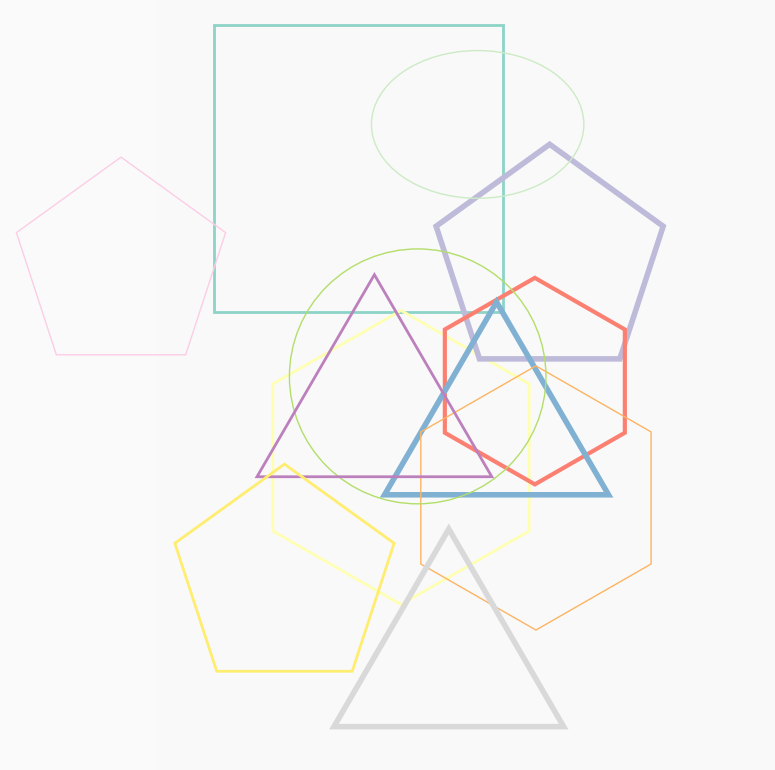[{"shape": "square", "thickness": 1, "radius": 0.93, "center": [0.463, 0.781]}, {"shape": "hexagon", "thickness": 1, "radius": 0.95, "center": [0.517, 0.406]}, {"shape": "pentagon", "thickness": 2, "radius": 0.77, "center": [0.709, 0.659]}, {"shape": "hexagon", "thickness": 1.5, "radius": 0.67, "center": [0.69, 0.505]}, {"shape": "triangle", "thickness": 2, "radius": 0.83, "center": [0.641, 0.441]}, {"shape": "hexagon", "thickness": 0.5, "radius": 0.86, "center": [0.692, 0.353]}, {"shape": "circle", "thickness": 0.5, "radius": 0.83, "center": [0.539, 0.511]}, {"shape": "pentagon", "thickness": 0.5, "radius": 0.71, "center": [0.156, 0.654]}, {"shape": "triangle", "thickness": 2, "radius": 0.86, "center": [0.579, 0.142]}, {"shape": "triangle", "thickness": 1, "radius": 0.87, "center": [0.483, 0.468]}, {"shape": "oval", "thickness": 0.5, "radius": 0.69, "center": [0.616, 0.838]}, {"shape": "pentagon", "thickness": 1, "radius": 0.74, "center": [0.367, 0.249]}]